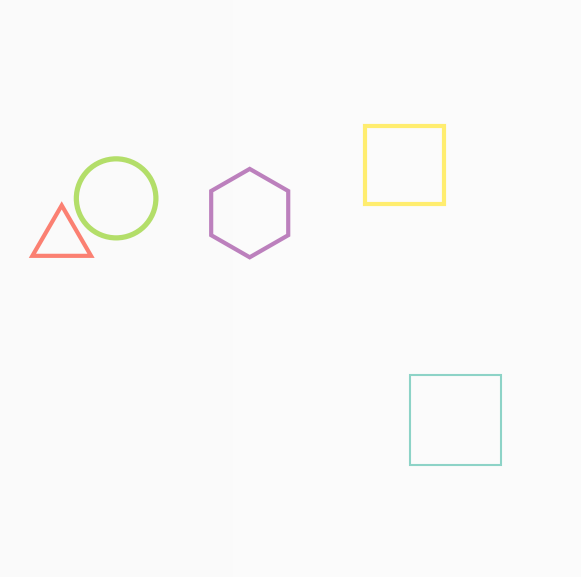[{"shape": "square", "thickness": 1, "radius": 0.39, "center": [0.783, 0.273]}, {"shape": "triangle", "thickness": 2, "radius": 0.29, "center": [0.106, 0.585]}, {"shape": "circle", "thickness": 2.5, "radius": 0.34, "center": [0.2, 0.656]}, {"shape": "hexagon", "thickness": 2, "radius": 0.38, "center": [0.43, 0.63]}, {"shape": "square", "thickness": 2, "radius": 0.34, "center": [0.696, 0.713]}]